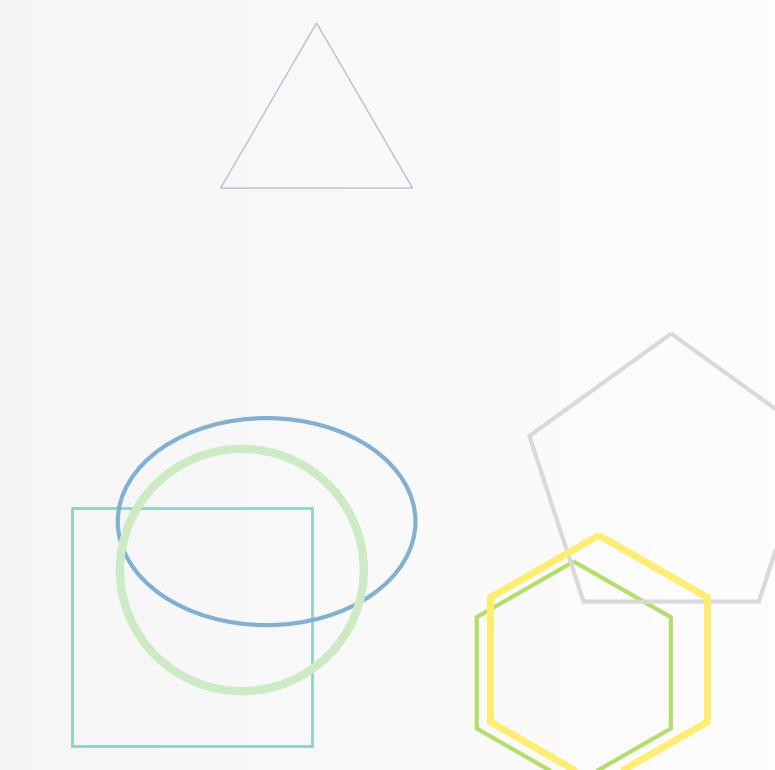[{"shape": "square", "thickness": 1, "radius": 0.77, "center": [0.248, 0.185]}, {"shape": "triangle", "thickness": 0.5, "radius": 0.71, "center": [0.409, 0.827]}, {"shape": "oval", "thickness": 1.5, "radius": 0.96, "center": [0.344, 0.323]}, {"shape": "hexagon", "thickness": 1.5, "radius": 0.72, "center": [0.74, 0.126]}, {"shape": "pentagon", "thickness": 1.5, "radius": 0.96, "center": [0.866, 0.374]}, {"shape": "circle", "thickness": 3, "radius": 0.79, "center": [0.312, 0.26]}, {"shape": "hexagon", "thickness": 2.5, "radius": 0.81, "center": [0.773, 0.143]}]